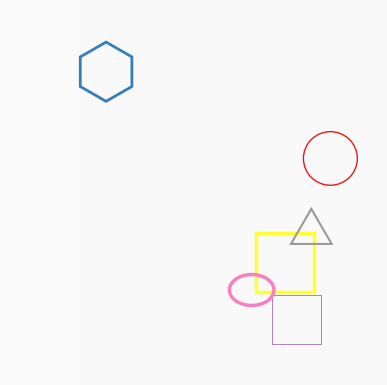[{"shape": "circle", "thickness": 1, "radius": 0.35, "center": [0.853, 0.588]}, {"shape": "hexagon", "thickness": 2, "radius": 0.38, "center": [0.274, 0.814]}, {"shape": "square", "thickness": 0.5, "radius": 0.32, "center": [0.765, 0.17]}, {"shape": "square", "thickness": 2.5, "radius": 0.38, "center": [0.736, 0.318]}, {"shape": "oval", "thickness": 2.5, "radius": 0.29, "center": [0.65, 0.247]}, {"shape": "triangle", "thickness": 1.5, "radius": 0.3, "center": [0.803, 0.397]}]